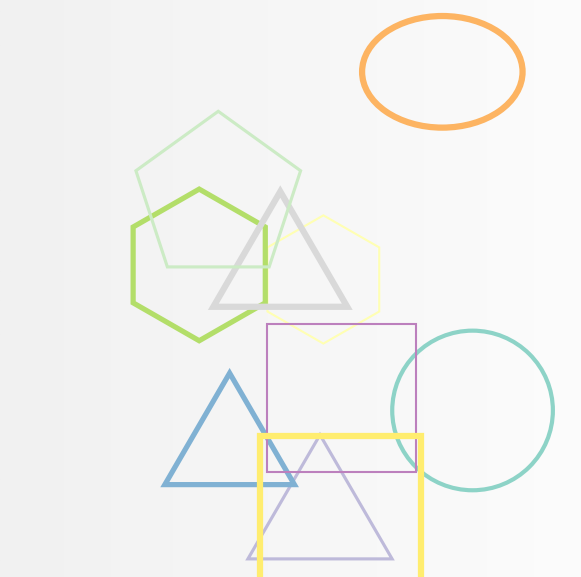[{"shape": "circle", "thickness": 2, "radius": 0.69, "center": [0.813, 0.288]}, {"shape": "hexagon", "thickness": 1, "radius": 0.56, "center": [0.556, 0.515]}, {"shape": "triangle", "thickness": 1.5, "radius": 0.72, "center": [0.551, 0.103]}, {"shape": "triangle", "thickness": 2.5, "radius": 0.64, "center": [0.395, 0.224]}, {"shape": "oval", "thickness": 3, "radius": 0.69, "center": [0.761, 0.875]}, {"shape": "hexagon", "thickness": 2.5, "radius": 0.66, "center": [0.343, 0.54]}, {"shape": "triangle", "thickness": 3, "radius": 0.67, "center": [0.482, 0.534]}, {"shape": "square", "thickness": 1, "radius": 0.64, "center": [0.588, 0.31]}, {"shape": "pentagon", "thickness": 1.5, "radius": 0.74, "center": [0.375, 0.657]}, {"shape": "square", "thickness": 3, "radius": 0.69, "center": [0.586, 0.105]}]